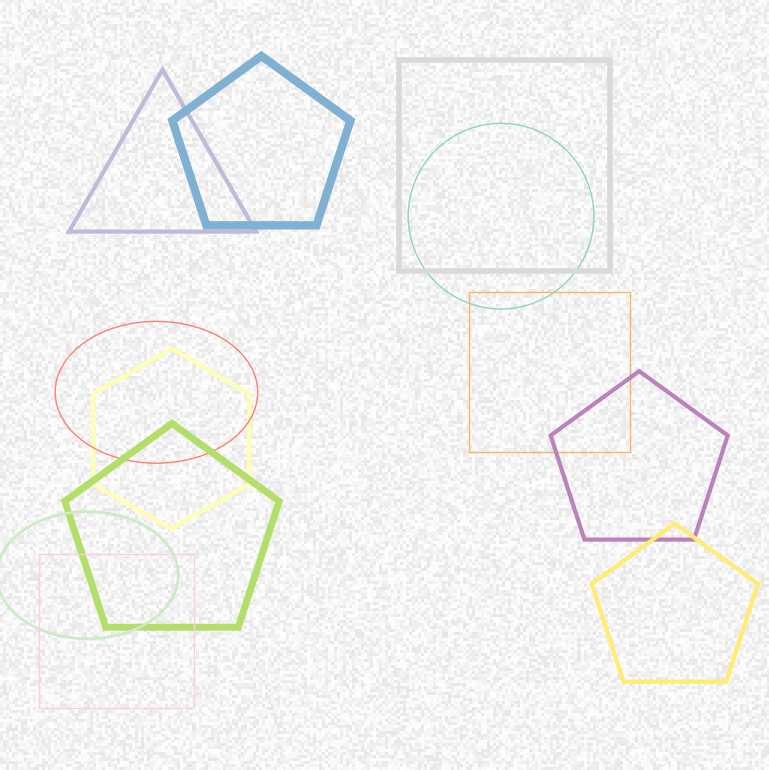[{"shape": "circle", "thickness": 0.5, "radius": 0.6, "center": [0.651, 0.719]}, {"shape": "hexagon", "thickness": 1.5, "radius": 0.59, "center": [0.223, 0.43]}, {"shape": "triangle", "thickness": 1.5, "radius": 0.7, "center": [0.211, 0.769]}, {"shape": "oval", "thickness": 0.5, "radius": 0.66, "center": [0.203, 0.491]}, {"shape": "pentagon", "thickness": 3, "radius": 0.61, "center": [0.339, 0.806]}, {"shape": "square", "thickness": 0.5, "radius": 0.52, "center": [0.713, 0.517]}, {"shape": "pentagon", "thickness": 2.5, "radius": 0.73, "center": [0.223, 0.304]}, {"shape": "square", "thickness": 0.5, "radius": 0.5, "center": [0.151, 0.181]}, {"shape": "square", "thickness": 2, "radius": 0.69, "center": [0.655, 0.785]}, {"shape": "pentagon", "thickness": 1.5, "radius": 0.6, "center": [0.83, 0.397]}, {"shape": "oval", "thickness": 1, "radius": 0.59, "center": [0.114, 0.253]}, {"shape": "pentagon", "thickness": 1.5, "radius": 0.57, "center": [0.876, 0.207]}]